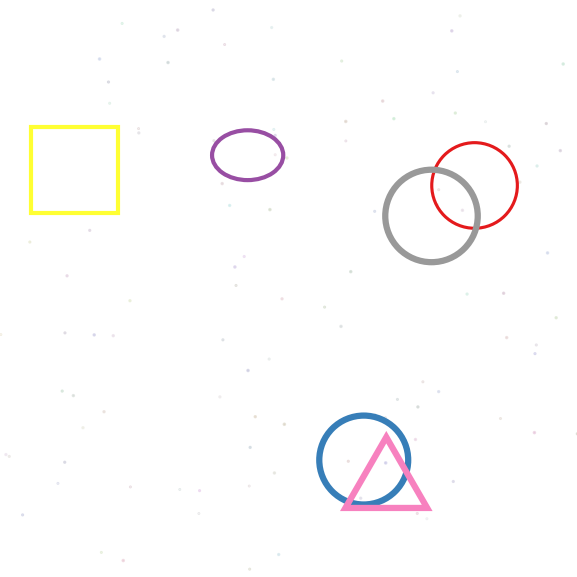[{"shape": "circle", "thickness": 1.5, "radius": 0.37, "center": [0.822, 0.678]}, {"shape": "circle", "thickness": 3, "radius": 0.38, "center": [0.63, 0.203]}, {"shape": "oval", "thickness": 2, "radius": 0.31, "center": [0.429, 0.73]}, {"shape": "square", "thickness": 2, "radius": 0.37, "center": [0.129, 0.704]}, {"shape": "triangle", "thickness": 3, "radius": 0.41, "center": [0.669, 0.16]}, {"shape": "circle", "thickness": 3, "radius": 0.4, "center": [0.747, 0.625]}]